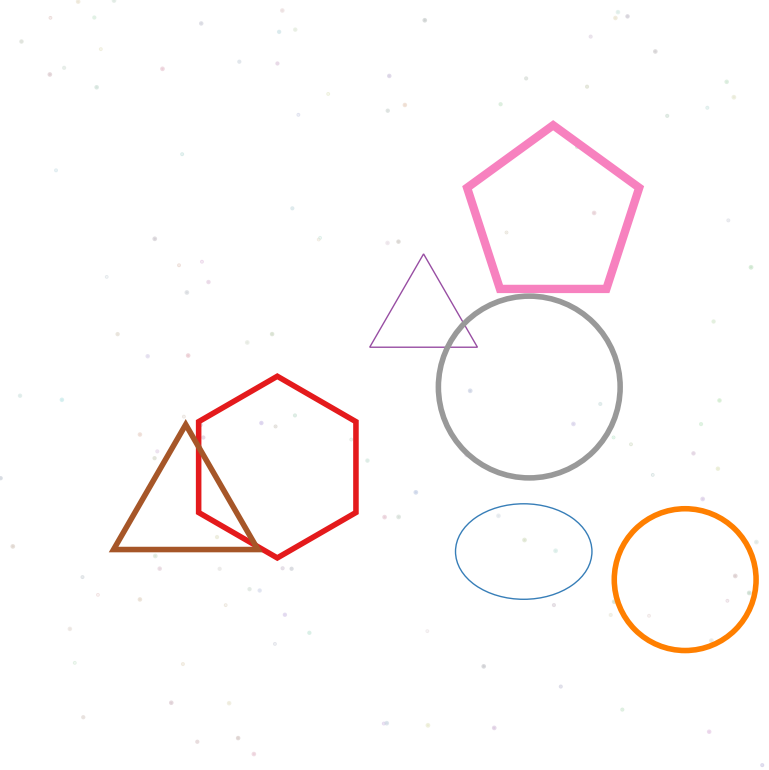[{"shape": "hexagon", "thickness": 2, "radius": 0.59, "center": [0.36, 0.393]}, {"shape": "oval", "thickness": 0.5, "radius": 0.44, "center": [0.68, 0.284]}, {"shape": "triangle", "thickness": 0.5, "radius": 0.4, "center": [0.55, 0.589]}, {"shape": "circle", "thickness": 2, "radius": 0.46, "center": [0.89, 0.247]}, {"shape": "triangle", "thickness": 2, "radius": 0.54, "center": [0.241, 0.34]}, {"shape": "pentagon", "thickness": 3, "radius": 0.59, "center": [0.718, 0.72]}, {"shape": "circle", "thickness": 2, "radius": 0.59, "center": [0.687, 0.497]}]